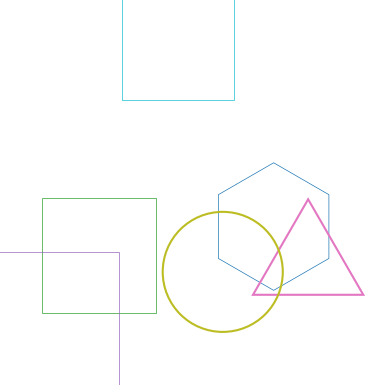[{"shape": "hexagon", "thickness": 0.5, "radius": 0.83, "center": [0.711, 0.412]}, {"shape": "square", "thickness": 0.5, "radius": 0.74, "center": [0.257, 0.337]}, {"shape": "square", "thickness": 0.5, "radius": 0.87, "center": [0.136, 0.172]}, {"shape": "triangle", "thickness": 1.5, "radius": 0.83, "center": [0.8, 0.317]}, {"shape": "circle", "thickness": 1.5, "radius": 0.78, "center": [0.579, 0.294]}, {"shape": "square", "thickness": 0.5, "radius": 0.73, "center": [0.462, 0.886]}]